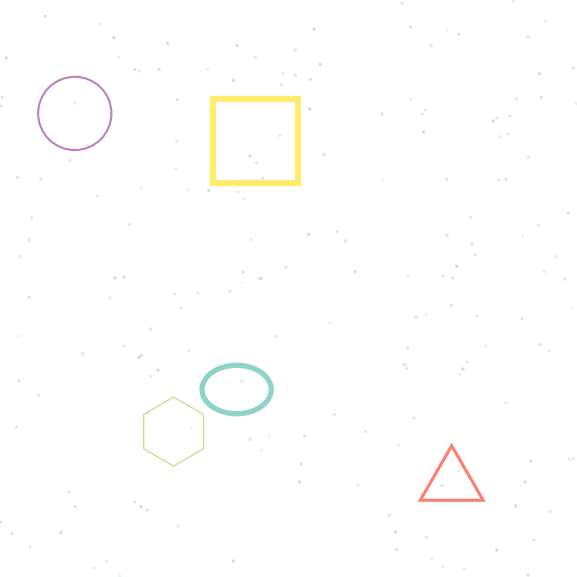[{"shape": "oval", "thickness": 2.5, "radius": 0.3, "center": [0.41, 0.325]}, {"shape": "triangle", "thickness": 1.5, "radius": 0.31, "center": [0.782, 0.164]}, {"shape": "hexagon", "thickness": 0.5, "radius": 0.3, "center": [0.301, 0.252]}, {"shape": "circle", "thickness": 1, "radius": 0.32, "center": [0.129, 0.803]}, {"shape": "square", "thickness": 3, "radius": 0.36, "center": [0.442, 0.755]}]